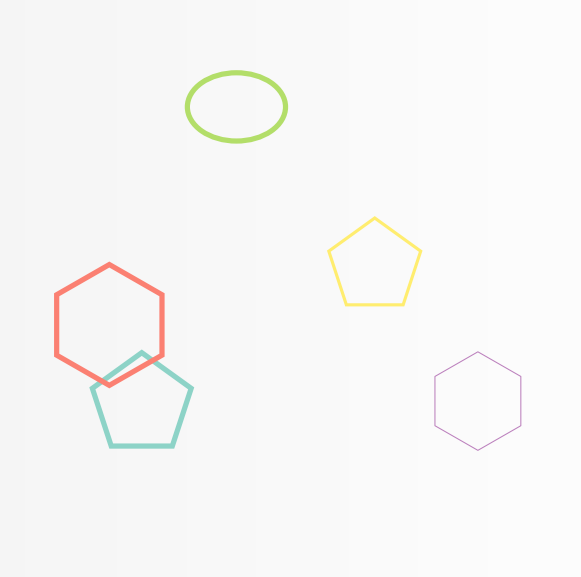[{"shape": "pentagon", "thickness": 2.5, "radius": 0.45, "center": [0.244, 0.299]}, {"shape": "hexagon", "thickness": 2.5, "radius": 0.52, "center": [0.188, 0.436]}, {"shape": "oval", "thickness": 2.5, "radius": 0.42, "center": [0.407, 0.814]}, {"shape": "hexagon", "thickness": 0.5, "radius": 0.43, "center": [0.822, 0.305]}, {"shape": "pentagon", "thickness": 1.5, "radius": 0.42, "center": [0.645, 0.539]}]